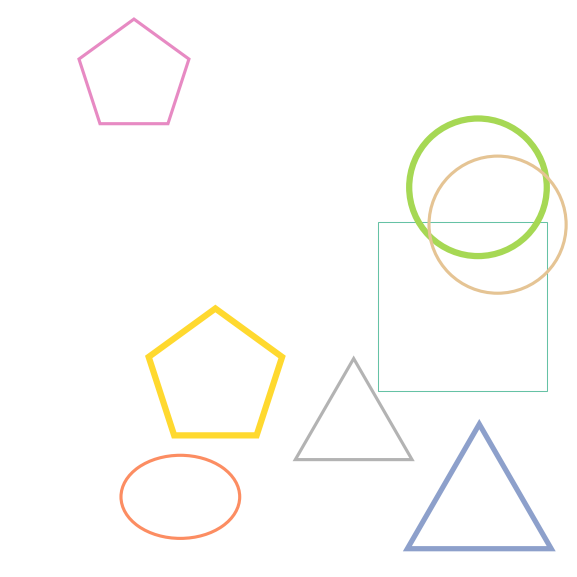[{"shape": "square", "thickness": 0.5, "radius": 0.73, "center": [0.801, 0.468]}, {"shape": "oval", "thickness": 1.5, "radius": 0.51, "center": [0.312, 0.139]}, {"shape": "triangle", "thickness": 2.5, "radius": 0.72, "center": [0.83, 0.121]}, {"shape": "pentagon", "thickness": 1.5, "radius": 0.5, "center": [0.232, 0.866]}, {"shape": "circle", "thickness": 3, "radius": 0.6, "center": [0.828, 0.675]}, {"shape": "pentagon", "thickness": 3, "radius": 0.61, "center": [0.373, 0.343]}, {"shape": "circle", "thickness": 1.5, "radius": 0.59, "center": [0.862, 0.61]}, {"shape": "triangle", "thickness": 1.5, "radius": 0.58, "center": [0.612, 0.262]}]